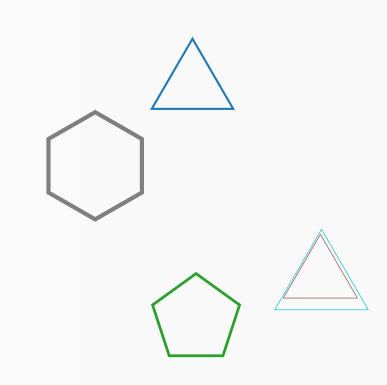[{"shape": "triangle", "thickness": 1.5, "radius": 0.61, "center": [0.497, 0.778]}, {"shape": "pentagon", "thickness": 2, "radius": 0.59, "center": [0.506, 0.171]}, {"shape": "triangle", "thickness": 0.5, "radius": 0.55, "center": [0.827, 0.281]}, {"shape": "hexagon", "thickness": 3, "radius": 0.7, "center": [0.246, 0.569]}, {"shape": "triangle", "thickness": 0.5, "radius": 0.7, "center": [0.83, 0.265]}]